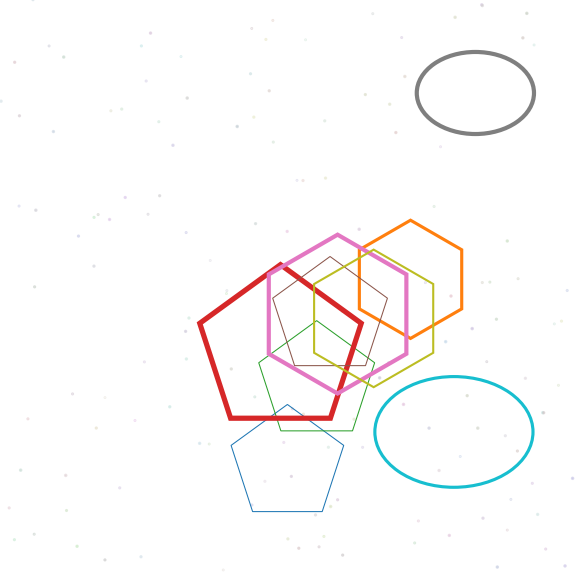[{"shape": "pentagon", "thickness": 0.5, "radius": 0.51, "center": [0.498, 0.196]}, {"shape": "hexagon", "thickness": 1.5, "radius": 0.51, "center": [0.711, 0.515]}, {"shape": "pentagon", "thickness": 0.5, "radius": 0.53, "center": [0.548, 0.338]}, {"shape": "pentagon", "thickness": 2.5, "radius": 0.74, "center": [0.486, 0.394]}, {"shape": "pentagon", "thickness": 0.5, "radius": 0.52, "center": [0.572, 0.451]}, {"shape": "hexagon", "thickness": 2, "radius": 0.69, "center": [0.585, 0.455]}, {"shape": "oval", "thickness": 2, "radius": 0.51, "center": [0.823, 0.838]}, {"shape": "hexagon", "thickness": 1, "radius": 0.6, "center": [0.647, 0.448]}, {"shape": "oval", "thickness": 1.5, "radius": 0.68, "center": [0.786, 0.251]}]